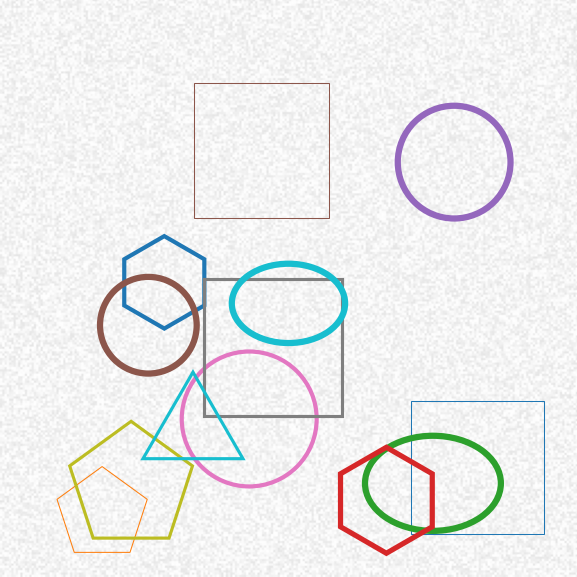[{"shape": "square", "thickness": 0.5, "radius": 0.58, "center": [0.827, 0.19]}, {"shape": "hexagon", "thickness": 2, "radius": 0.4, "center": [0.284, 0.51]}, {"shape": "pentagon", "thickness": 0.5, "radius": 0.41, "center": [0.177, 0.109]}, {"shape": "oval", "thickness": 3, "radius": 0.59, "center": [0.75, 0.162]}, {"shape": "hexagon", "thickness": 2.5, "radius": 0.46, "center": [0.669, 0.133]}, {"shape": "circle", "thickness": 3, "radius": 0.49, "center": [0.786, 0.718]}, {"shape": "square", "thickness": 0.5, "radius": 0.59, "center": [0.453, 0.738]}, {"shape": "circle", "thickness": 3, "radius": 0.42, "center": [0.257, 0.436]}, {"shape": "circle", "thickness": 2, "radius": 0.58, "center": [0.432, 0.274]}, {"shape": "square", "thickness": 1.5, "radius": 0.59, "center": [0.473, 0.397]}, {"shape": "pentagon", "thickness": 1.5, "radius": 0.56, "center": [0.227, 0.158]}, {"shape": "oval", "thickness": 3, "radius": 0.49, "center": [0.499, 0.474]}, {"shape": "triangle", "thickness": 1.5, "radius": 0.5, "center": [0.334, 0.255]}]